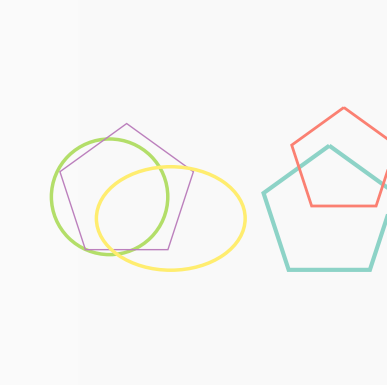[{"shape": "pentagon", "thickness": 3, "radius": 0.89, "center": [0.85, 0.443]}, {"shape": "pentagon", "thickness": 2, "radius": 0.71, "center": [0.887, 0.579]}, {"shape": "circle", "thickness": 2.5, "radius": 0.75, "center": [0.283, 0.489]}, {"shape": "pentagon", "thickness": 1, "radius": 0.91, "center": [0.327, 0.498]}, {"shape": "oval", "thickness": 2.5, "radius": 0.96, "center": [0.441, 0.433]}]